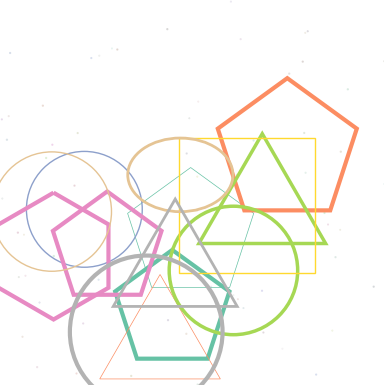[{"shape": "pentagon", "thickness": 3, "radius": 0.78, "center": [0.447, 0.195]}, {"shape": "pentagon", "thickness": 0.5, "radius": 0.86, "center": [0.495, 0.393]}, {"shape": "triangle", "thickness": 0.5, "radius": 0.9, "center": [0.416, 0.106]}, {"shape": "pentagon", "thickness": 3, "radius": 0.95, "center": [0.746, 0.607]}, {"shape": "circle", "thickness": 1, "radius": 0.75, "center": [0.219, 0.456]}, {"shape": "pentagon", "thickness": 3, "radius": 0.74, "center": [0.279, 0.354]}, {"shape": "hexagon", "thickness": 3, "radius": 0.82, "center": [0.139, 0.335]}, {"shape": "triangle", "thickness": 2.5, "radius": 0.95, "center": [0.681, 0.463]}, {"shape": "circle", "thickness": 2.5, "radius": 0.83, "center": [0.606, 0.298]}, {"shape": "square", "thickness": 1, "radius": 0.88, "center": [0.641, 0.466]}, {"shape": "circle", "thickness": 1, "radius": 0.78, "center": [0.135, 0.45]}, {"shape": "oval", "thickness": 2, "radius": 0.68, "center": [0.468, 0.546]}, {"shape": "triangle", "thickness": 2, "radius": 0.93, "center": [0.455, 0.297]}, {"shape": "circle", "thickness": 3, "radius": 0.99, "center": [0.38, 0.138]}]